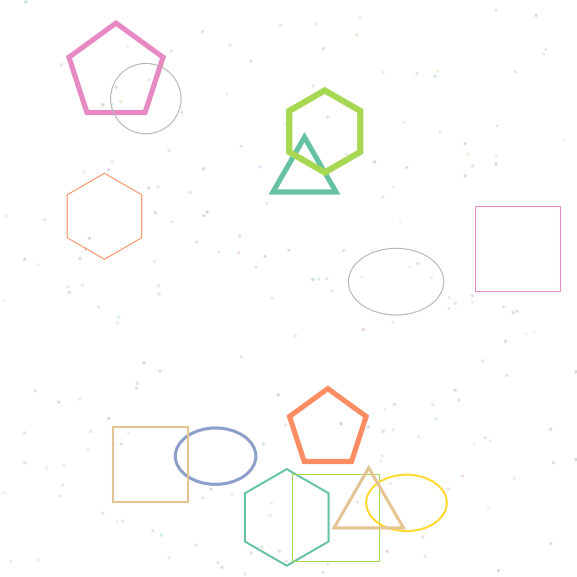[{"shape": "triangle", "thickness": 2.5, "radius": 0.32, "center": [0.527, 0.698]}, {"shape": "hexagon", "thickness": 1, "radius": 0.42, "center": [0.497, 0.103]}, {"shape": "pentagon", "thickness": 2.5, "radius": 0.35, "center": [0.568, 0.256]}, {"shape": "hexagon", "thickness": 0.5, "radius": 0.37, "center": [0.181, 0.625]}, {"shape": "oval", "thickness": 1.5, "radius": 0.35, "center": [0.373, 0.209]}, {"shape": "square", "thickness": 0.5, "radius": 0.37, "center": [0.896, 0.568]}, {"shape": "pentagon", "thickness": 2.5, "radius": 0.43, "center": [0.201, 0.874]}, {"shape": "square", "thickness": 0.5, "radius": 0.38, "center": [0.58, 0.104]}, {"shape": "hexagon", "thickness": 3, "radius": 0.36, "center": [0.562, 0.772]}, {"shape": "oval", "thickness": 1, "radius": 0.35, "center": [0.704, 0.128]}, {"shape": "triangle", "thickness": 1.5, "radius": 0.35, "center": [0.638, 0.12]}, {"shape": "square", "thickness": 1, "radius": 0.32, "center": [0.261, 0.194]}, {"shape": "oval", "thickness": 0.5, "radius": 0.41, "center": [0.686, 0.511]}, {"shape": "circle", "thickness": 0.5, "radius": 0.3, "center": [0.253, 0.828]}]